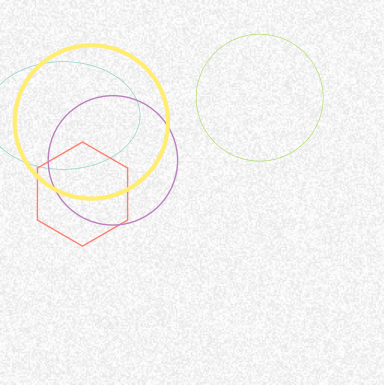[{"shape": "oval", "thickness": 0.5, "radius": 1.0, "center": [0.164, 0.7]}, {"shape": "hexagon", "thickness": 1, "radius": 0.68, "center": [0.214, 0.496]}, {"shape": "circle", "thickness": 0.5, "radius": 0.82, "center": [0.675, 0.746]}, {"shape": "circle", "thickness": 1, "radius": 0.84, "center": [0.293, 0.583]}, {"shape": "circle", "thickness": 3, "radius": 1.0, "center": [0.237, 0.683]}]